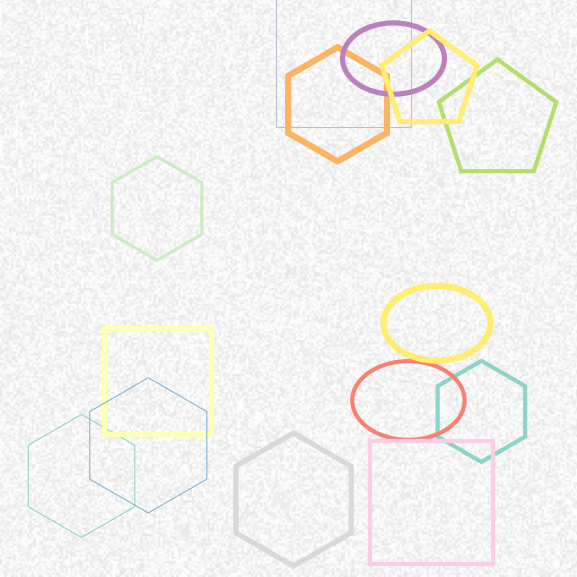[{"shape": "hexagon", "thickness": 0.5, "radius": 0.53, "center": [0.141, 0.175]}, {"shape": "hexagon", "thickness": 2, "radius": 0.44, "center": [0.834, 0.287]}, {"shape": "square", "thickness": 2.5, "radius": 0.46, "center": [0.272, 0.339]}, {"shape": "square", "thickness": 0.5, "radius": 0.59, "center": [0.595, 0.897]}, {"shape": "oval", "thickness": 2, "radius": 0.49, "center": [0.707, 0.306]}, {"shape": "hexagon", "thickness": 0.5, "radius": 0.59, "center": [0.257, 0.228]}, {"shape": "hexagon", "thickness": 3, "radius": 0.49, "center": [0.585, 0.818]}, {"shape": "pentagon", "thickness": 2, "radius": 0.53, "center": [0.862, 0.789]}, {"shape": "square", "thickness": 2, "radius": 0.53, "center": [0.747, 0.13]}, {"shape": "hexagon", "thickness": 2.5, "radius": 0.58, "center": [0.508, 0.134]}, {"shape": "oval", "thickness": 2.5, "radius": 0.44, "center": [0.681, 0.898]}, {"shape": "hexagon", "thickness": 1.5, "radius": 0.45, "center": [0.272, 0.638]}, {"shape": "oval", "thickness": 3, "radius": 0.46, "center": [0.757, 0.439]}, {"shape": "pentagon", "thickness": 2.5, "radius": 0.43, "center": [0.744, 0.859]}]